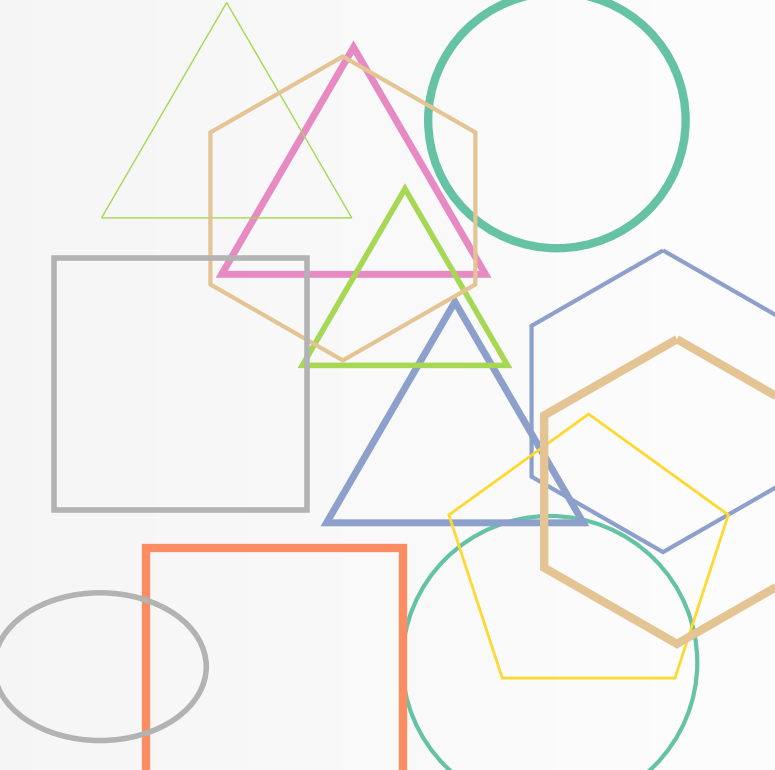[{"shape": "circle", "thickness": 1.5, "radius": 0.95, "center": [0.709, 0.14]}, {"shape": "circle", "thickness": 3, "radius": 0.83, "center": [0.719, 0.844]}, {"shape": "square", "thickness": 3, "radius": 0.83, "center": [0.354, 0.122]}, {"shape": "triangle", "thickness": 2.5, "radius": 0.96, "center": [0.587, 0.417]}, {"shape": "hexagon", "thickness": 1.5, "radius": 0.98, "center": [0.856, 0.479]}, {"shape": "triangle", "thickness": 2.5, "radius": 0.98, "center": [0.456, 0.742]}, {"shape": "triangle", "thickness": 2, "radius": 0.76, "center": [0.523, 0.602]}, {"shape": "triangle", "thickness": 0.5, "radius": 0.93, "center": [0.292, 0.81]}, {"shape": "pentagon", "thickness": 1, "radius": 0.95, "center": [0.759, 0.273]}, {"shape": "hexagon", "thickness": 1.5, "radius": 0.99, "center": [0.442, 0.729]}, {"shape": "hexagon", "thickness": 3, "radius": 0.99, "center": [0.874, 0.362]}, {"shape": "oval", "thickness": 2, "radius": 0.69, "center": [0.129, 0.134]}, {"shape": "square", "thickness": 2, "radius": 0.82, "center": [0.232, 0.501]}]